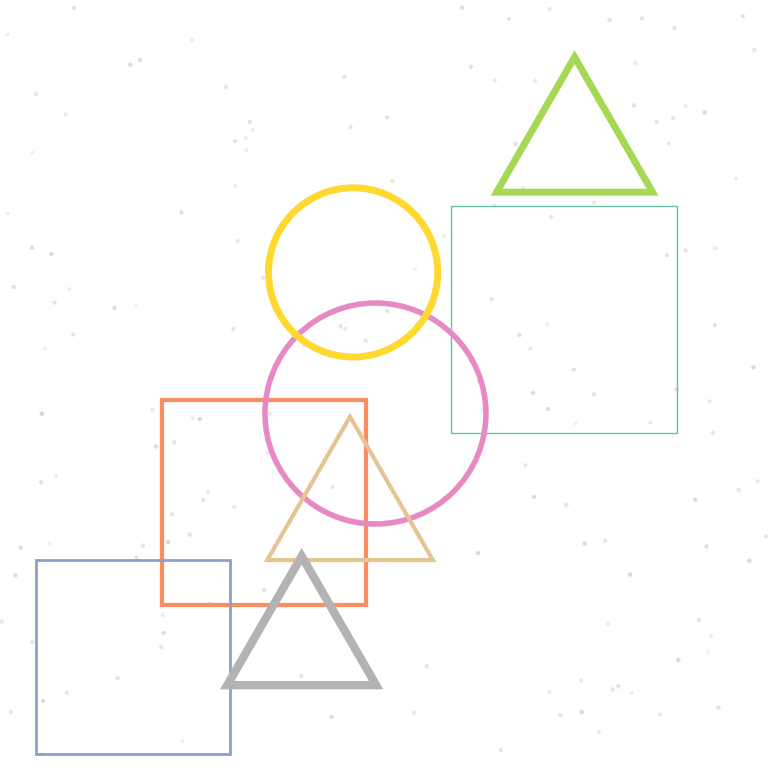[{"shape": "square", "thickness": 0.5, "radius": 0.74, "center": [0.733, 0.585]}, {"shape": "square", "thickness": 1.5, "radius": 0.66, "center": [0.343, 0.348]}, {"shape": "square", "thickness": 1, "radius": 0.63, "center": [0.173, 0.147]}, {"shape": "circle", "thickness": 2, "radius": 0.72, "center": [0.488, 0.463]}, {"shape": "triangle", "thickness": 2.5, "radius": 0.58, "center": [0.746, 0.809]}, {"shape": "circle", "thickness": 2.5, "radius": 0.55, "center": [0.459, 0.646]}, {"shape": "triangle", "thickness": 1.5, "radius": 0.62, "center": [0.455, 0.335]}, {"shape": "triangle", "thickness": 3, "radius": 0.56, "center": [0.392, 0.166]}]